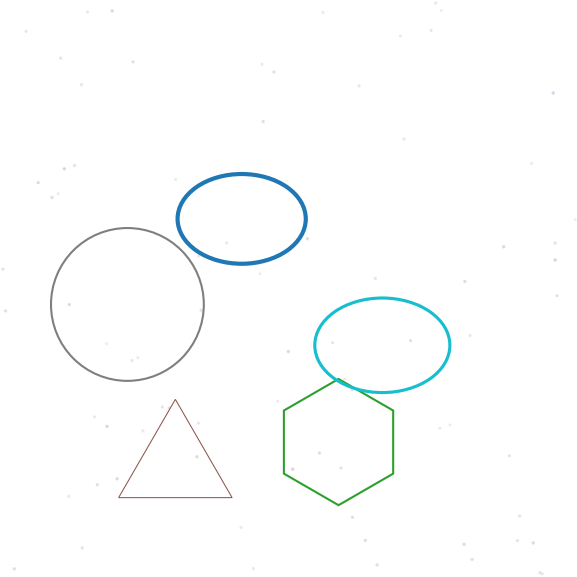[{"shape": "oval", "thickness": 2, "radius": 0.55, "center": [0.418, 0.62]}, {"shape": "hexagon", "thickness": 1, "radius": 0.55, "center": [0.586, 0.234]}, {"shape": "triangle", "thickness": 0.5, "radius": 0.57, "center": [0.304, 0.194]}, {"shape": "circle", "thickness": 1, "radius": 0.66, "center": [0.221, 0.472]}, {"shape": "oval", "thickness": 1.5, "radius": 0.58, "center": [0.662, 0.401]}]